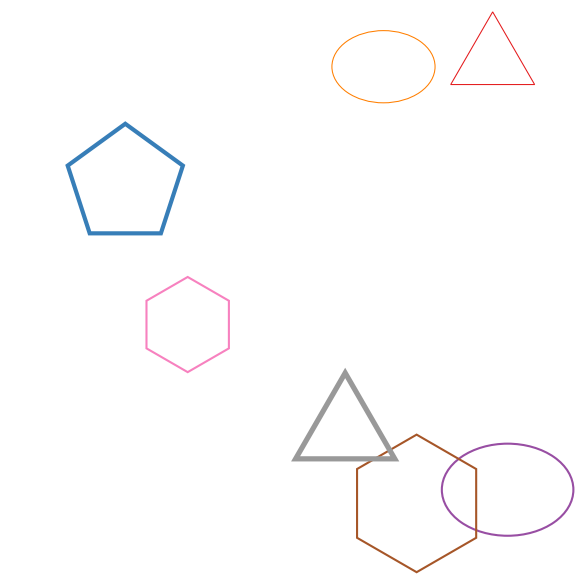[{"shape": "triangle", "thickness": 0.5, "radius": 0.42, "center": [0.853, 0.895]}, {"shape": "pentagon", "thickness": 2, "radius": 0.52, "center": [0.217, 0.68]}, {"shape": "oval", "thickness": 1, "radius": 0.57, "center": [0.879, 0.151]}, {"shape": "oval", "thickness": 0.5, "radius": 0.45, "center": [0.664, 0.884]}, {"shape": "hexagon", "thickness": 1, "radius": 0.6, "center": [0.721, 0.127]}, {"shape": "hexagon", "thickness": 1, "radius": 0.41, "center": [0.325, 0.437]}, {"shape": "triangle", "thickness": 2.5, "radius": 0.5, "center": [0.598, 0.254]}]